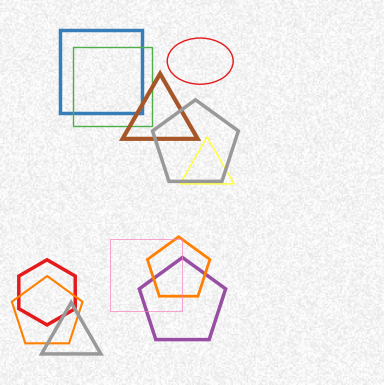[{"shape": "oval", "thickness": 1, "radius": 0.43, "center": [0.52, 0.841]}, {"shape": "hexagon", "thickness": 2.5, "radius": 0.42, "center": [0.122, 0.241]}, {"shape": "square", "thickness": 2.5, "radius": 0.54, "center": [0.262, 0.814]}, {"shape": "square", "thickness": 1, "radius": 0.51, "center": [0.292, 0.776]}, {"shape": "pentagon", "thickness": 2.5, "radius": 0.59, "center": [0.474, 0.213]}, {"shape": "pentagon", "thickness": 1.5, "radius": 0.48, "center": [0.123, 0.186]}, {"shape": "pentagon", "thickness": 2, "radius": 0.43, "center": [0.464, 0.3]}, {"shape": "triangle", "thickness": 1, "radius": 0.41, "center": [0.538, 0.563]}, {"shape": "triangle", "thickness": 3, "radius": 0.56, "center": [0.416, 0.696]}, {"shape": "square", "thickness": 0.5, "radius": 0.46, "center": [0.379, 0.286]}, {"shape": "pentagon", "thickness": 2.5, "radius": 0.59, "center": [0.508, 0.624]}, {"shape": "triangle", "thickness": 2.5, "radius": 0.44, "center": [0.185, 0.125]}]